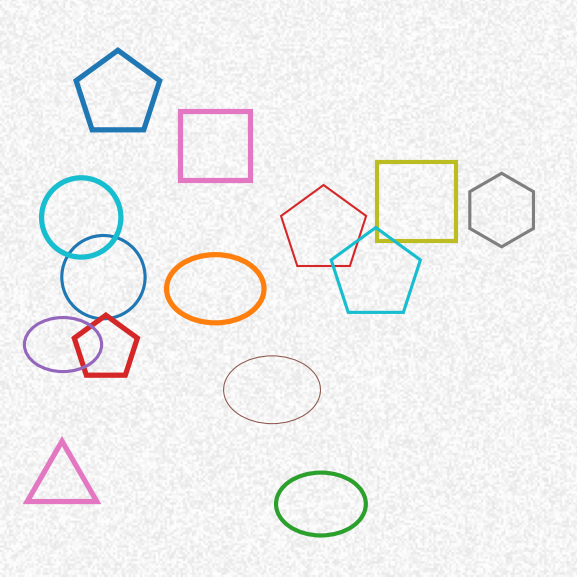[{"shape": "circle", "thickness": 1.5, "radius": 0.36, "center": [0.179, 0.519]}, {"shape": "pentagon", "thickness": 2.5, "radius": 0.38, "center": [0.204, 0.836]}, {"shape": "oval", "thickness": 2.5, "radius": 0.42, "center": [0.373, 0.499]}, {"shape": "oval", "thickness": 2, "radius": 0.39, "center": [0.556, 0.126]}, {"shape": "pentagon", "thickness": 2.5, "radius": 0.29, "center": [0.183, 0.396]}, {"shape": "pentagon", "thickness": 1, "radius": 0.39, "center": [0.56, 0.601]}, {"shape": "oval", "thickness": 1.5, "radius": 0.33, "center": [0.109, 0.402]}, {"shape": "oval", "thickness": 0.5, "radius": 0.42, "center": [0.471, 0.324]}, {"shape": "square", "thickness": 2.5, "radius": 0.3, "center": [0.372, 0.747]}, {"shape": "triangle", "thickness": 2.5, "radius": 0.35, "center": [0.107, 0.166]}, {"shape": "hexagon", "thickness": 1.5, "radius": 0.32, "center": [0.869, 0.635]}, {"shape": "square", "thickness": 2, "radius": 0.34, "center": [0.721, 0.65]}, {"shape": "pentagon", "thickness": 1.5, "radius": 0.41, "center": [0.651, 0.524]}, {"shape": "circle", "thickness": 2.5, "radius": 0.34, "center": [0.141, 0.623]}]